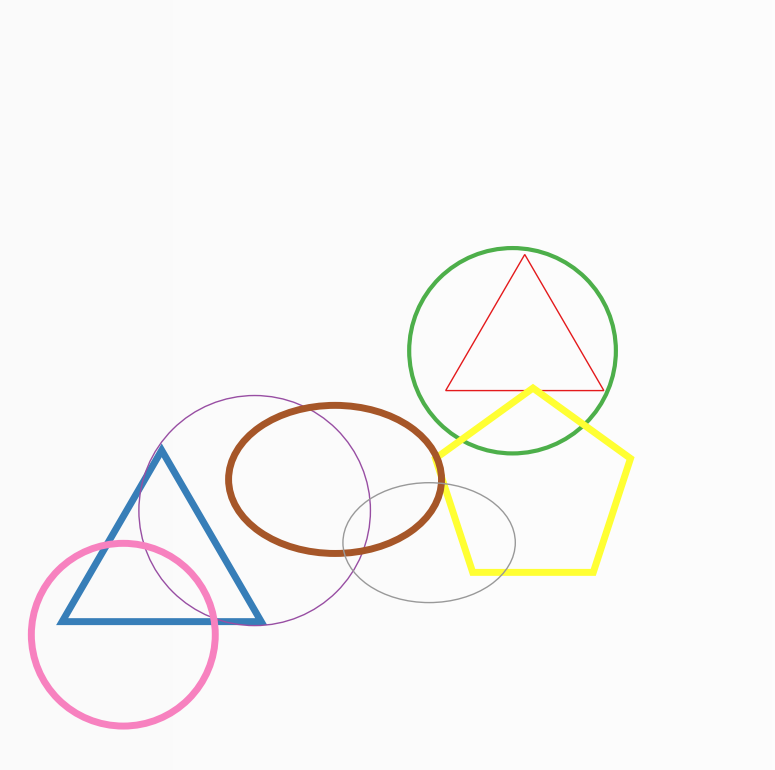[{"shape": "triangle", "thickness": 0.5, "radius": 0.59, "center": [0.677, 0.552]}, {"shape": "triangle", "thickness": 2.5, "radius": 0.74, "center": [0.209, 0.267]}, {"shape": "circle", "thickness": 1.5, "radius": 0.67, "center": [0.661, 0.544]}, {"shape": "circle", "thickness": 0.5, "radius": 0.75, "center": [0.329, 0.337]}, {"shape": "pentagon", "thickness": 2.5, "radius": 0.66, "center": [0.688, 0.364]}, {"shape": "oval", "thickness": 2.5, "radius": 0.69, "center": [0.432, 0.377]}, {"shape": "circle", "thickness": 2.5, "radius": 0.59, "center": [0.159, 0.176]}, {"shape": "oval", "thickness": 0.5, "radius": 0.56, "center": [0.554, 0.295]}]